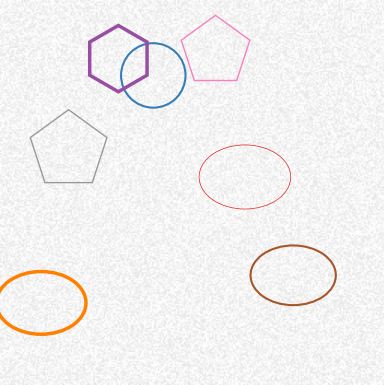[{"shape": "oval", "thickness": 0.5, "radius": 0.59, "center": [0.636, 0.54]}, {"shape": "circle", "thickness": 1.5, "radius": 0.42, "center": [0.398, 0.804]}, {"shape": "hexagon", "thickness": 2.5, "radius": 0.43, "center": [0.307, 0.848]}, {"shape": "oval", "thickness": 2.5, "radius": 0.58, "center": [0.107, 0.213]}, {"shape": "oval", "thickness": 1.5, "radius": 0.55, "center": [0.762, 0.285]}, {"shape": "pentagon", "thickness": 1, "radius": 0.47, "center": [0.56, 0.867]}, {"shape": "pentagon", "thickness": 1, "radius": 0.52, "center": [0.178, 0.61]}]